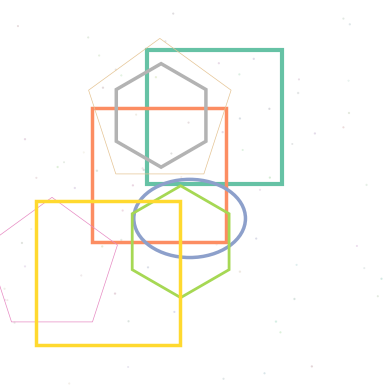[{"shape": "square", "thickness": 3, "radius": 0.87, "center": [0.557, 0.697]}, {"shape": "square", "thickness": 2.5, "radius": 0.87, "center": [0.413, 0.546]}, {"shape": "oval", "thickness": 2.5, "radius": 0.73, "center": [0.493, 0.433]}, {"shape": "pentagon", "thickness": 0.5, "radius": 0.89, "center": [0.135, 0.309]}, {"shape": "hexagon", "thickness": 2, "radius": 0.73, "center": [0.469, 0.372]}, {"shape": "square", "thickness": 2.5, "radius": 0.93, "center": [0.281, 0.291]}, {"shape": "pentagon", "thickness": 0.5, "radius": 0.97, "center": [0.415, 0.706]}, {"shape": "hexagon", "thickness": 2.5, "radius": 0.67, "center": [0.418, 0.7]}]